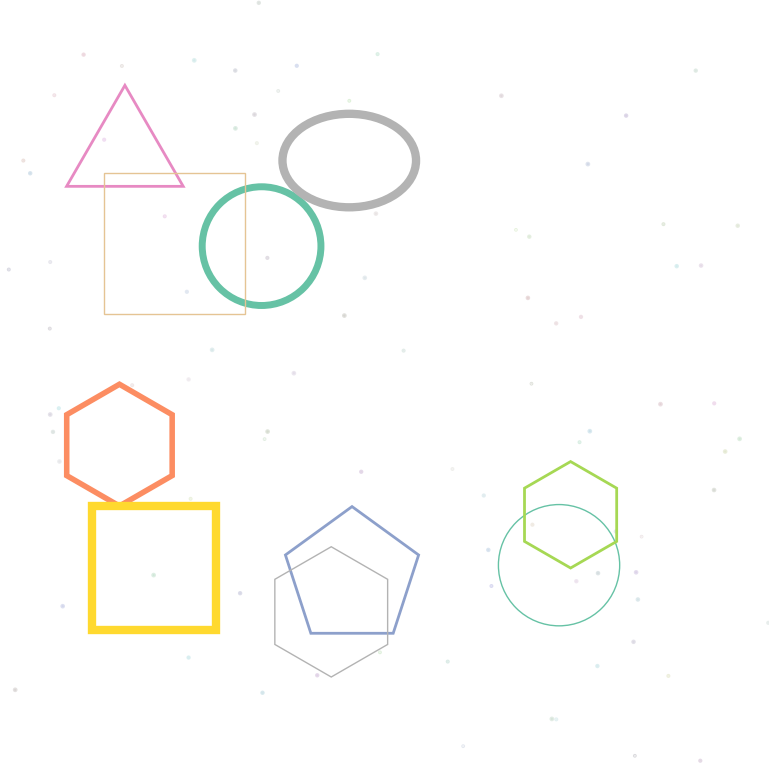[{"shape": "circle", "thickness": 0.5, "radius": 0.39, "center": [0.726, 0.266]}, {"shape": "circle", "thickness": 2.5, "radius": 0.39, "center": [0.34, 0.68]}, {"shape": "hexagon", "thickness": 2, "radius": 0.4, "center": [0.155, 0.422]}, {"shape": "pentagon", "thickness": 1, "radius": 0.45, "center": [0.457, 0.251]}, {"shape": "triangle", "thickness": 1, "radius": 0.44, "center": [0.162, 0.802]}, {"shape": "hexagon", "thickness": 1, "radius": 0.35, "center": [0.741, 0.331]}, {"shape": "square", "thickness": 3, "radius": 0.4, "center": [0.2, 0.262]}, {"shape": "square", "thickness": 0.5, "radius": 0.46, "center": [0.226, 0.683]}, {"shape": "hexagon", "thickness": 0.5, "radius": 0.42, "center": [0.43, 0.205]}, {"shape": "oval", "thickness": 3, "radius": 0.43, "center": [0.454, 0.791]}]